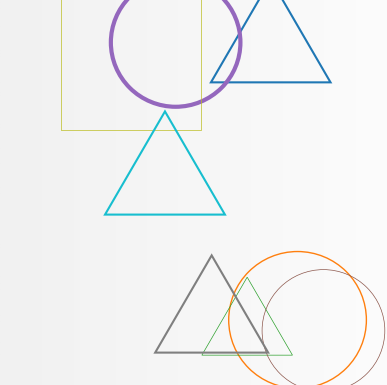[{"shape": "triangle", "thickness": 1.5, "radius": 0.89, "center": [0.699, 0.875]}, {"shape": "circle", "thickness": 1, "radius": 0.89, "center": [0.768, 0.169]}, {"shape": "triangle", "thickness": 0.5, "radius": 0.68, "center": [0.638, 0.145]}, {"shape": "circle", "thickness": 3, "radius": 0.84, "center": [0.453, 0.89]}, {"shape": "circle", "thickness": 0.5, "radius": 0.79, "center": [0.835, 0.141]}, {"shape": "triangle", "thickness": 1.5, "radius": 0.84, "center": [0.546, 0.168]}, {"shape": "square", "thickness": 0.5, "radius": 0.9, "center": [0.339, 0.844]}, {"shape": "triangle", "thickness": 1.5, "radius": 0.89, "center": [0.426, 0.532]}]